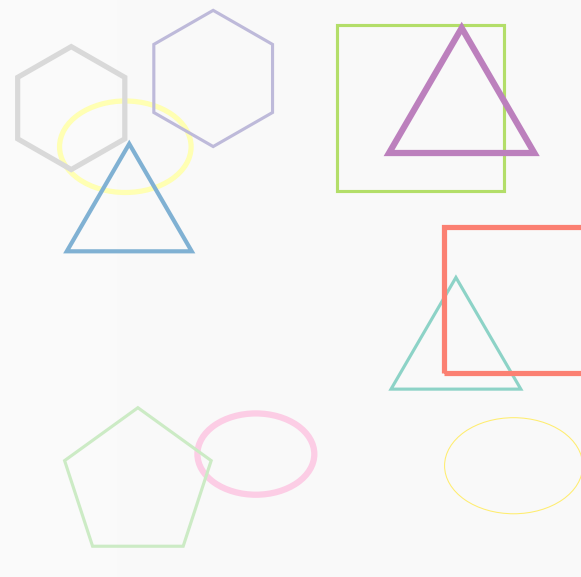[{"shape": "triangle", "thickness": 1.5, "radius": 0.64, "center": [0.784, 0.39]}, {"shape": "oval", "thickness": 2.5, "radius": 0.57, "center": [0.216, 0.745]}, {"shape": "hexagon", "thickness": 1.5, "radius": 0.59, "center": [0.367, 0.863]}, {"shape": "square", "thickness": 2.5, "radius": 0.63, "center": [0.891, 0.48]}, {"shape": "triangle", "thickness": 2, "radius": 0.62, "center": [0.222, 0.626]}, {"shape": "square", "thickness": 1.5, "radius": 0.72, "center": [0.723, 0.812]}, {"shape": "oval", "thickness": 3, "radius": 0.5, "center": [0.44, 0.213]}, {"shape": "hexagon", "thickness": 2.5, "radius": 0.53, "center": [0.123, 0.812]}, {"shape": "triangle", "thickness": 3, "radius": 0.72, "center": [0.794, 0.806]}, {"shape": "pentagon", "thickness": 1.5, "radius": 0.66, "center": [0.237, 0.161]}, {"shape": "oval", "thickness": 0.5, "radius": 0.59, "center": [0.884, 0.193]}]